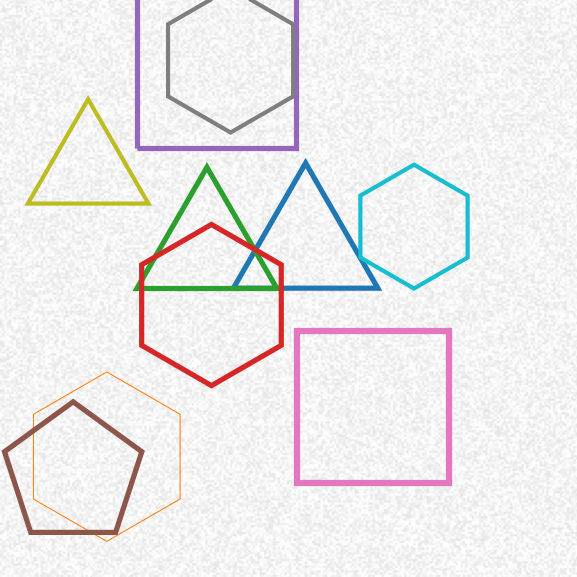[{"shape": "triangle", "thickness": 2.5, "radius": 0.72, "center": [0.529, 0.572]}, {"shape": "hexagon", "thickness": 0.5, "radius": 0.73, "center": [0.185, 0.208]}, {"shape": "triangle", "thickness": 2.5, "radius": 0.7, "center": [0.358, 0.57]}, {"shape": "hexagon", "thickness": 2.5, "radius": 0.7, "center": [0.366, 0.471]}, {"shape": "square", "thickness": 2.5, "radius": 0.69, "center": [0.376, 0.88]}, {"shape": "pentagon", "thickness": 2.5, "radius": 0.62, "center": [0.127, 0.178]}, {"shape": "square", "thickness": 3, "radius": 0.66, "center": [0.647, 0.294]}, {"shape": "hexagon", "thickness": 2, "radius": 0.63, "center": [0.399, 0.895]}, {"shape": "triangle", "thickness": 2, "radius": 0.6, "center": [0.153, 0.707]}, {"shape": "hexagon", "thickness": 2, "radius": 0.54, "center": [0.717, 0.607]}]